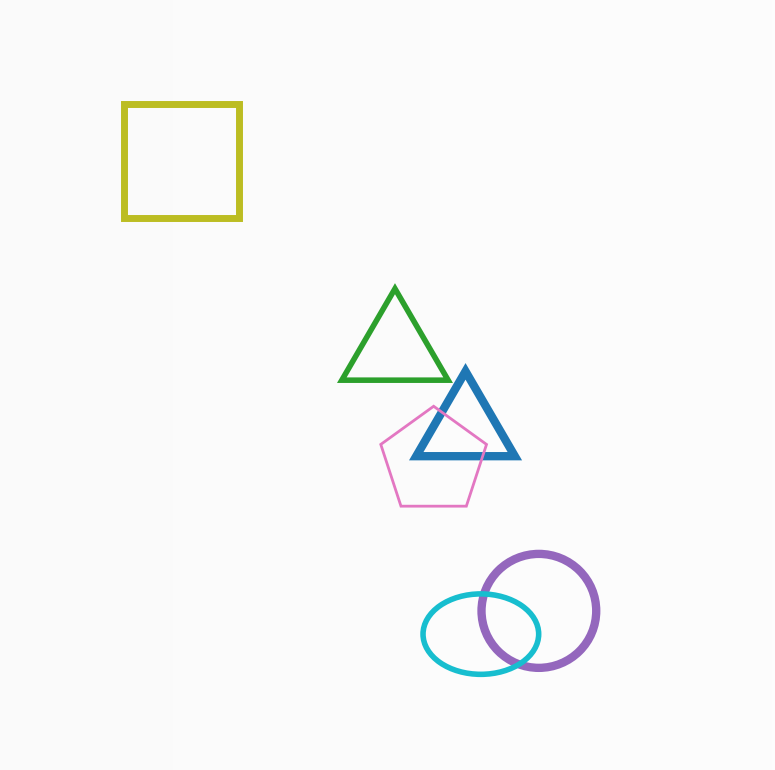[{"shape": "triangle", "thickness": 3, "radius": 0.37, "center": [0.601, 0.444]}, {"shape": "triangle", "thickness": 2, "radius": 0.4, "center": [0.51, 0.546]}, {"shape": "circle", "thickness": 3, "radius": 0.37, "center": [0.695, 0.207]}, {"shape": "pentagon", "thickness": 1, "radius": 0.36, "center": [0.56, 0.401]}, {"shape": "square", "thickness": 2.5, "radius": 0.37, "center": [0.235, 0.791]}, {"shape": "oval", "thickness": 2, "radius": 0.37, "center": [0.62, 0.176]}]